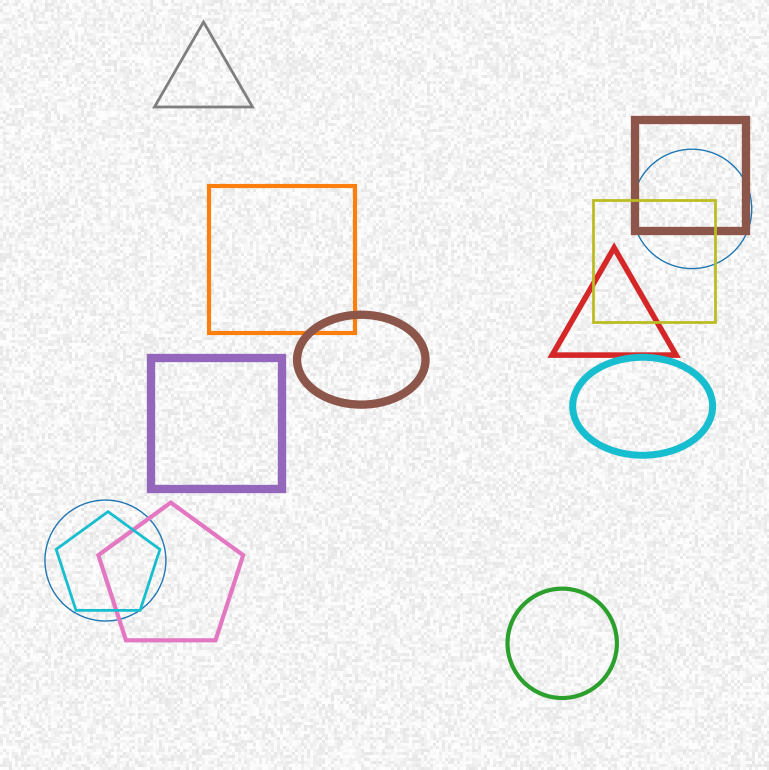[{"shape": "circle", "thickness": 0.5, "radius": 0.39, "center": [0.899, 0.729]}, {"shape": "circle", "thickness": 0.5, "radius": 0.39, "center": [0.137, 0.272]}, {"shape": "square", "thickness": 1.5, "radius": 0.47, "center": [0.367, 0.663]}, {"shape": "circle", "thickness": 1.5, "radius": 0.36, "center": [0.73, 0.165]}, {"shape": "triangle", "thickness": 2, "radius": 0.46, "center": [0.798, 0.585]}, {"shape": "square", "thickness": 3, "radius": 0.42, "center": [0.281, 0.45]}, {"shape": "oval", "thickness": 3, "radius": 0.42, "center": [0.469, 0.533]}, {"shape": "square", "thickness": 3, "radius": 0.36, "center": [0.897, 0.772]}, {"shape": "pentagon", "thickness": 1.5, "radius": 0.49, "center": [0.222, 0.248]}, {"shape": "triangle", "thickness": 1, "radius": 0.37, "center": [0.264, 0.898]}, {"shape": "square", "thickness": 1, "radius": 0.4, "center": [0.849, 0.662]}, {"shape": "pentagon", "thickness": 1, "radius": 0.35, "center": [0.14, 0.265]}, {"shape": "oval", "thickness": 2.5, "radius": 0.45, "center": [0.835, 0.472]}]